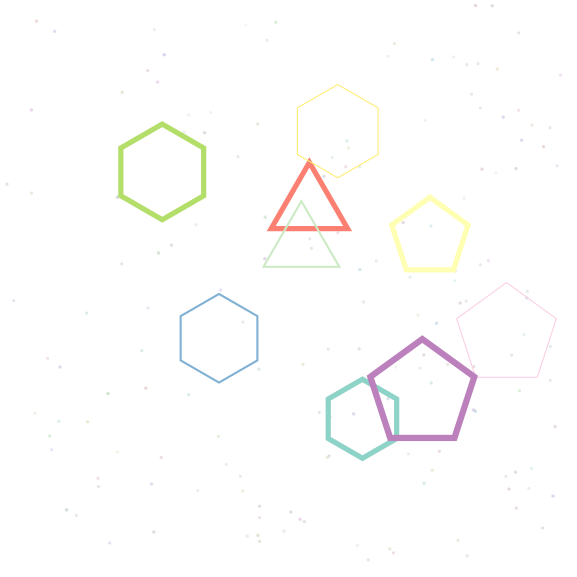[{"shape": "hexagon", "thickness": 2.5, "radius": 0.34, "center": [0.628, 0.274]}, {"shape": "pentagon", "thickness": 2.5, "radius": 0.35, "center": [0.744, 0.588]}, {"shape": "triangle", "thickness": 2.5, "radius": 0.38, "center": [0.536, 0.641]}, {"shape": "hexagon", "thickness": 1, "radius": 0.38, "center": [0.379, 0.413]}, {"shape": "hexagon", "thickness": 2.5, "radius": 0.41, "center": [0.281, 0.701]}, {"shape": "pentagon", "thickness": 0.5, "radius": 0.45, "center": [0.877, 0.419]}, {"shape": "pentagon", "thickness": 3, "radius": 0.47, "center": [0.731, 0.317]}, {"shape": "triangle", "thickness": 1, "radius": 0.38, "center": [0.522, 0.575]}, {"shape": "hexagon", "thickness": 0.5, "radius": 0.4, "center": [0.585, 0.772]}]